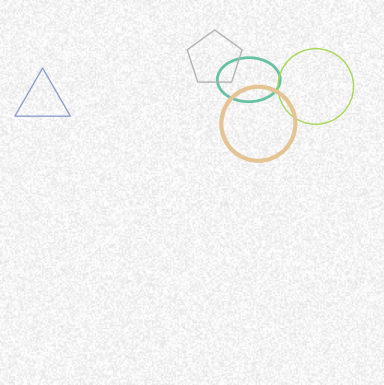[{"shape": "oval", "thickness": 2, "radius": 0.41, "center": [0.646, 0.793]}, {"shape": "triangle", "thickness": 1, "radius": 0.42, "center": [0.111, 0.74]}, {"shape": "circle", "thickness": 1, "radius": 0.49, "center": [0.82, 0.775]}, {"shape": "circle", "thickness": 3, "radius": 0.48, "center": [0.671, 0.679]}, {"shape": "pentagon", "thickness": 1, "radius": 0.37, "center": [0.558, 0.847]}]